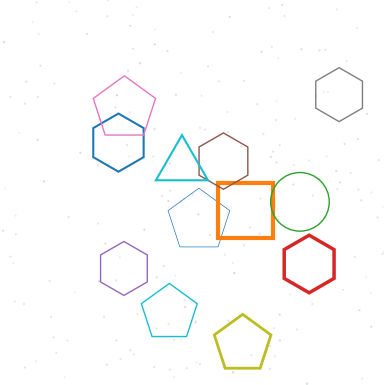[{"shape": "pentagon", "thickness": 0.5, "radius": 0.42, "center": [0.517, 0.427]}, {"shape": "hexagon", "thickness": 1.5, "radius": 0.38, "center": [0.308, 0.63]}, {"shape": "square", "thickness": 3, "radius": 0.35, "center": [0.638, 0.453]}, {"shape": "circle", "thickness": 1, "radius": 0.38, "center": [0.779, 0.476]}, {"shape": "hexagon", "thickness": 2.5, "radius": 0.37, "center": [0.803, 0.314]}, {"shape": "hexagon", "thickness": 1, "radius": 0.35, "center": [0.322, 0.303]}, {"shape": "hexagon", "thickness": 1, "radius": 0.37, "center": [0.58, 0.582]}, {"shape": "pentagon", "thickness": 1, "radius": 0.43, "center": [0.323, 0.718]}, {"shape": "hexagon", "thickness": 1, "radius": 0.35, "center": [0.881, 0.754]}, {"shape": "pentagon", "thickness": 2, "radius": 0.39, "center": [0.63, 0.106]}, {"shape": "pentagon", "thickness": 1, "radius": 0.38, "center": [0.44, 0.188]}, {"shape": "triangle", "thickness": 1.5, "radius": 0.39, "center": [0.473, 0.571]}]